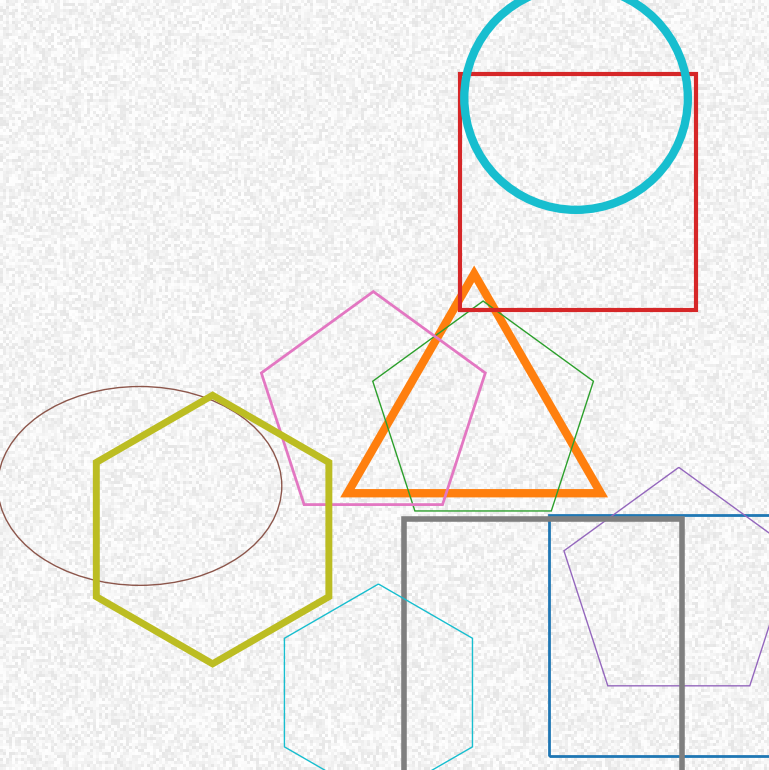[{"shape": "square", "thickness": 1, "radius": 0.78, "center": [0.87, 0.174]}, {"shape": "triangle", "thickness": 3, "radius": 0.95, "center": [0.616, 0.454]}, {"shape": "pentagon", "thickness": 0.5, "radius": 0.75, "center": [0.627, 0.458]}, {"shape": "square", "thickness": 1.5, "radius": 0.76, "center": [0.751, 0.75]}, {"shape": "pentagon", "thickness": 0.5, "radius": 0.78, "center": [0.882, 0.236]}, {"shape": "oval", "thickness": 0.5, "radius": 0.92, "center": [0.182, 0.369]}, {"shape": "pentagon", "thickness": 1, "radius": 0.76, "center": [0.485, 0.468]}, {"shape": "square", "thickness": 2, "radius": 0.9, "center": [0.705, 0.145]}, {"shape": "hexagon", "thickness": 2.5, "radius": 0.87, "center": [0.276, 0.312]}, {"shape": "circle", "thickness": 3, "radius": 0.73, "center": [0.748, 0.873]}, {"shape": "hexagon", "thickness": 0.5, "radius": 0.7, "center": [0.491, 0.101]}]